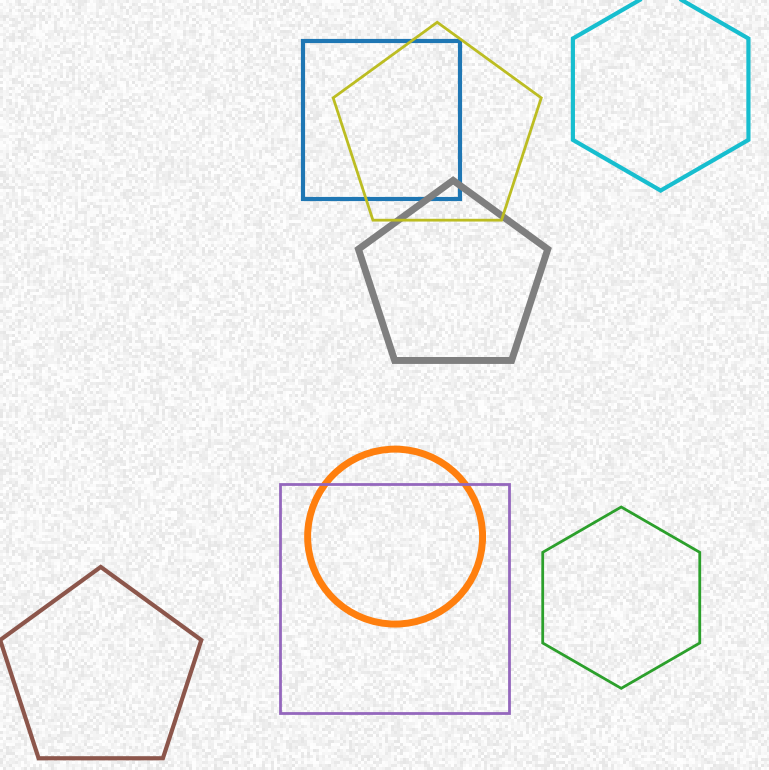[{"shape": "square", "thickness": 1.5, "radius": 0.51, "center": [0.496, 0.844]}, {"shape": "circle", "thickness": 2.5, "radius": 0.57, "center": [0.513, 0.303]}, {"shape": "hexagon", "thickness": 1, "radius": 0.59, "center": [0.807, 0.224]}, {"shape": "square", "thickness": 1, "radius": 0.74, "center": [0.512, 0.223]}, {"shape": "pentagon", "thickness": 1.5, "radius": 0.69, "center": [0.131, 0.126]}, {"shape": "pentagon", "thickness": 2.5, "radius": 0.65, "center": [0.588, 0.636]}, {"shape": "pentagon", "thickness": 1, "radius": 0.71, "center": [0.568, 0.829]}, {"shape": "hexagon", "thickness": 1.5, "radius": 0.66, "center": [0.858, 0.884]}]